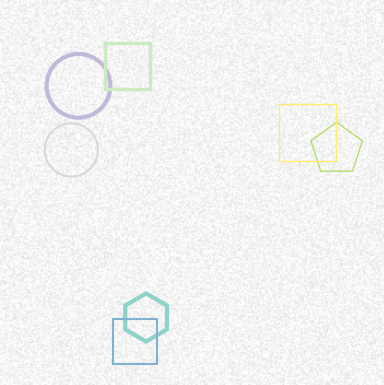[{"shape": "hexagon", "thickness": 3, "radius": 0.31, "center": [0.379, 0.175]}, {"shape": "circle", "thickness": 3, "radius": 0.41, "center": [0.204, 0.777]}, {"shape": "square", "thickness": 1.5, "radius": 0.29, "center": [0.35, 0.113]}, {"shape": "pentagon", "thickness": 1, "radius": 0.35, "center": [0.874, 0.612]}, {"shape": "circle", "thickness": 1.5, "radius": 0.35, "center": [0.185, 0.611]}, {"shape": "square", "thickness": 2.5, "radius": 0.3, "center": [0.332, 0.829]}, {"shape": "square", "thickness": 1, "radius": 0.37, "center": [0.799, 0.655]}]